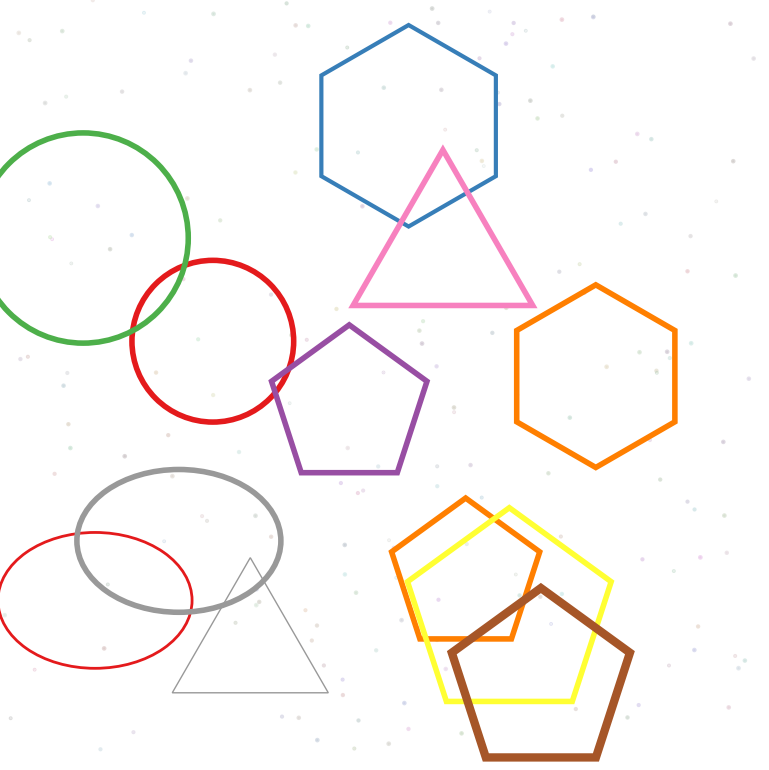[{"shape": "circle", "thickness": 2, "radius": 0.53, "center": [0.276, 0.557]}, {"shape": "oval", "thickness": 1, "radius": 0.63, "center": [0.123, 0.22]}, {"shape": "hexagon", "thickness": 1.5, "radius": 0.65, "center": [0.531, 0.837]}, {"shape": "circle", "thickness": 2, "radius": 0.68, "center": [0.108, 0.691]}, {"shape": "pentagon", "thickness": 2, "radius": 0.53, "center": [0.454, 0.472]}, {"shape": "hexagon", "thickness": 2, "radius": 0.59, "center": [0.774, 0.511]}, {"shape": "pentagon", "thickness": 2, "radius": 0.51, "center": [0.605, 0.252]}, {"shape": "pentagon", "thickness": 2, "radius": 0.7, "center": [0.661, 0.202]}, {"shape": "pentagon", "thickness": 3, "radius": 0.61, "center": [0.702, 0.115]}, {"shape": "triangle", "thickness": 2, "radius": 0.67, "center": [0.575, 0.671]}, {"shape": "triangle", "thickness": 0.5, "radius": 0.58, "center": [0.325, 0.159]}, {"shape": "oval", "thickness": 2, "radius": 0.66, "center": [0.232, 0.298]}]